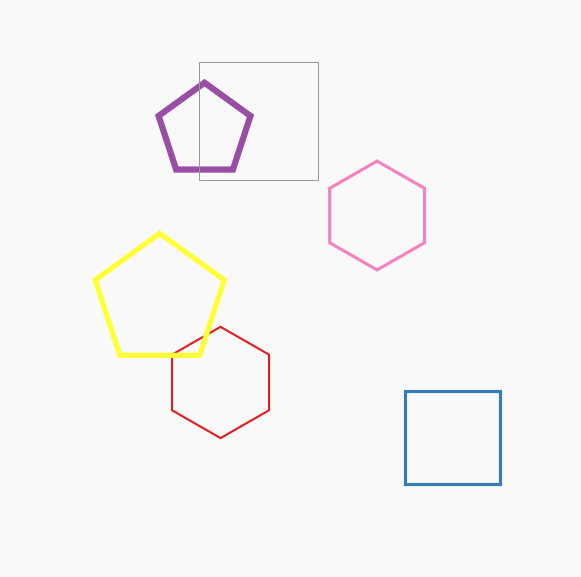[{"shape": "hexagon", "thickness": 1, "radius": 0.48, "center": [0.379, 0.337]}, {"shape": "square", "thickness": 1.5, "radius": 0.41, "center": [0.778, 0.241]}, {"shape": "pentagon", "thickness": 3, "radius": 0.42, "center": [0.352, 0.773]}, {"shape": "pentagon", "thickness": 2.5, "radius": 0.58, "center": [0.275, 0.478]}, {"shape": "hexagon", "thickness": 1.5, "radius": 0.47, "center": [0.649, 0.626]}, {"shape": "square", "thickness": 0.5, "radius": 0.51, "center": [0.445, 0.789]}]